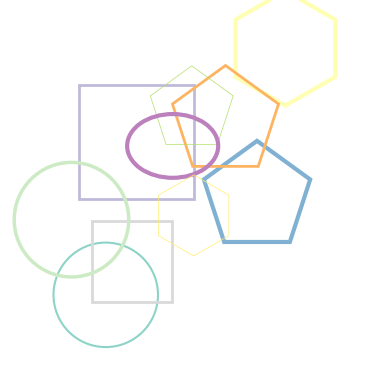[{"shape": "circle", "thickness": 1.5, "radius": 0.68, "center": [0.275, 0.234]}, {"shape": "hexagon", "thickness": 3, "radius": 0.75, "center": [0.741, 0.875]}, {"shape": "square", "thickness": 2, "radius": 0.74, "center": [0.354, 0.631]}, {"shape": "pentagon", "thickness": 3, "radius": 0.73, "center": [0.668, 0.489]}, {"shape": "pentagon", "thickness": 2, "radius": 0.72, "center": [0.586, 0.685]}, {"shape": "pentagon", "thickness": 0.5, "radius": 0.57, "center": [0.498, 0.716]}, {"shape": "square", "thickness": 2, "radius": 0.52, "center": [0.344, 0.321]}, {"shape": "oval", "thickness": 3, "radius": 0.59, "center": [0.448, 0.621]}, {"shape": "circle", "thickness": 2.5, "radius": 0.74, "center": [0.186, 0.429]}, {"shape": "hexagon", "thickness": 0.5, "radius": 0.53, "center": [0.503, 0.44]}]